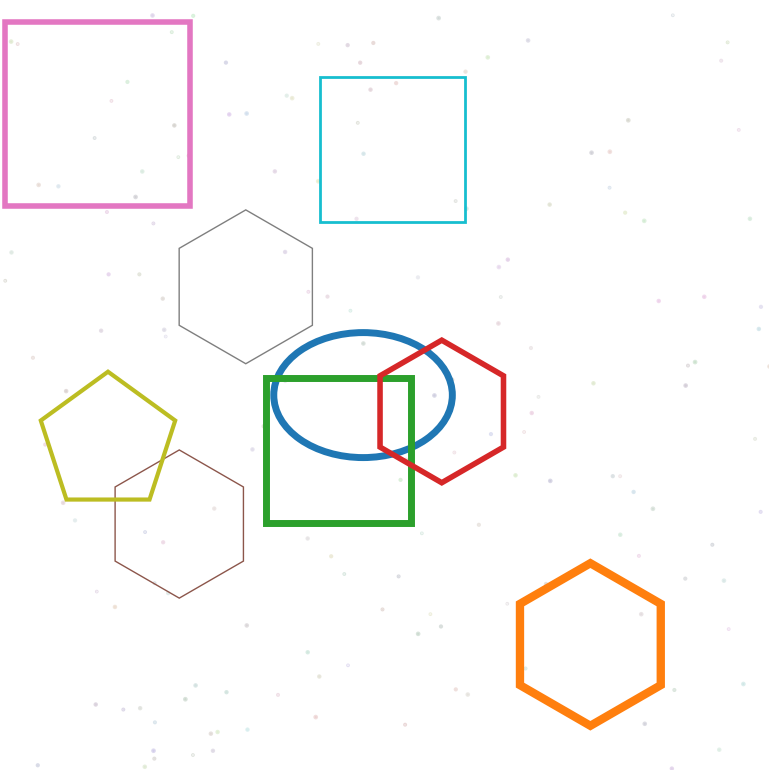[{"shape": "oval", "thickness": 2.5, "radius": 0.58, "center": [0.472, 0.487]}, {"shape": "hexagon", "thickness": 3, "radius": 0.53, "center": [0.767, 0.163]}, {"shape": "square", "thickness": 2.5, "radius": 0.47, "center": [0.44, 0.415]}, {"shape": "hexagon", "thickness": 2, "radius": 0.46, "center": [0.574, 0.466]}, {"shape": "hexagon", "thickness": 0.5, "radius": 0.48, "center": [0.233, 0.319]}, {"shape": "square", "thickness": 2, "radius": 0.6, "center": [0.127, 0.852]}, {"shape": "hexagon", "thickness": 0.5, "radius": 0.5, "center": [0.319, 0.628]}, {"shape": "pentagon", "thickness": 1.5, "radius": 0.46, "center": [0.14, 0.425]}, {"shape": "square", "thickness": 1, "radius": 0.47, "center": [0.51, 0.806]}]